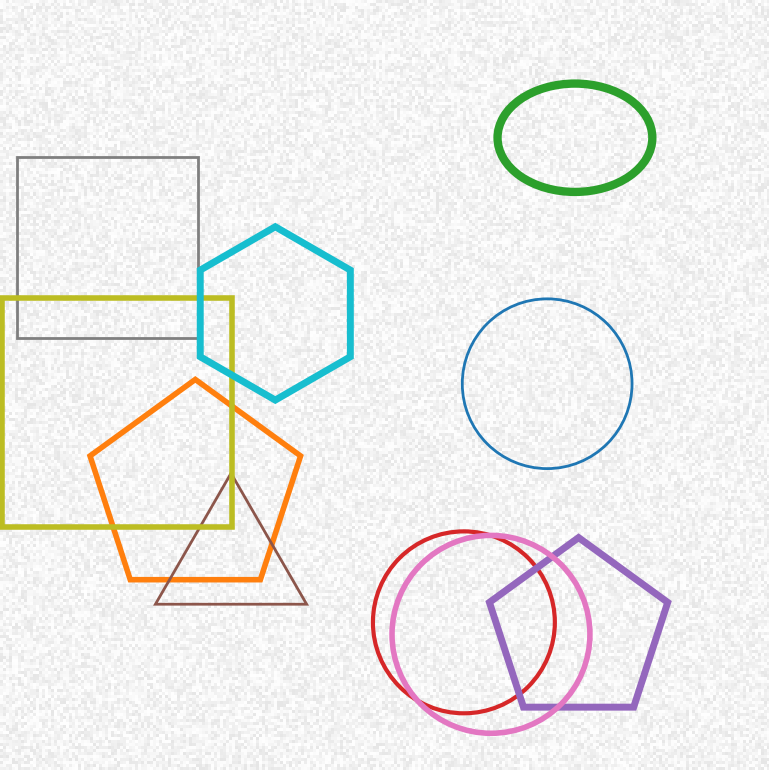[{"shape": "circle", "thickness": 1, "radius": 0.55, "center": [0.711, 0.502]}, {"shape": "pentagon", "thickness": 2, "radius": 0.72, "center": [0.254, 0.363]}, {"shape": "oval", "thickness": 3, "radius": 0.5, "center": [0.747, 0.821]}, {"shape": "circle", "thickness": 1.5, "radius": 0.59, "center": [0.602, 0.192]}, {"shape": "pentagon", "thickness": 2.5, "radius": 0.61, "center": [0.751, 0.18]}, {"shape": "triangle", "thickness": 1, "radius": 0.57, "center": [0.3, 0.272]}, {"shape": "circle", "thickness": 2, "radius": 0.64, "center": [0.638, 0.176]}, {"shape": "square", "thickness": 1, "radius": 0.59, "center": [0.14, 0.679]}, {"shape": "square", "thickness": 2, "radius": 0.75, "center": [0.152, 0.464]}, {"shape": "hexagon", "thickness": 2.5, "radius": 0.56, "center": [0.358, 0.593]}]